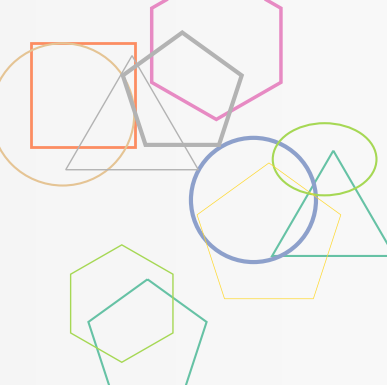[{"shape": "pentagon", "thickness": 1.5, "radius": 0.8, "center": [0.381, 0.114]}, {"shape": "triangle", "thickness": 1.5, "radius": 0.91, "center": [0.86, 0.426]}, {"shape": "square", "thickness": 2, "radius": 0.67, "center": [0.215, 0.753]}, {"shape": "circle", "thickness": 3, "radius": 0.81, "center": [0.654, 0.481]}, {"shape": "hexagon", "thickness": 2.5, "radius": 0.96, "center": [0.558, 0.882]}, {"shape": "oval", "thickness": 1.5, "radius": 0.67, "center": [0.838, 0.586]}, {"shape": "hexagon", "thickness": 1, "radius": 0.76, "center": [0.314, 0.211]}, {"shape": "pentagon", "thickness": 0.5, "radius": 0.98, "center": [0.694, 0.382]}, {"shape": "circle", "thickness": 1.5, "radius": 0.92, "center": [0.162, 0.703]}, {"shape": "triangle", "thickness": 1, "radius": 0.99, "center": [0.341, 0.658]}, {"shape": "pentagon", "thickness": 3, "radius": 0.81, "center": [0.47, 0.754]}]